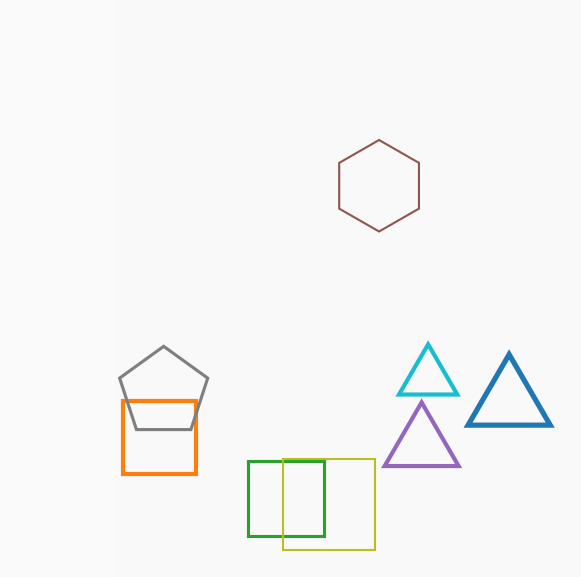[{"shape": "triangle", "thickness": 2.5, "radius": 0.41, "center": [0.876, 0.304]}, {"shape": "square", "thickness": 2, "radius": 0.32, "center": [0.275, 0.242]}, {"shape": "square", "thickness": 1.5, "radius": 0.32, "center": [0.492, 0.136]}, {"shape": "triangle", "thickness": 2, "radius": 0.37, "center": [0.725, 0.229]}, {"shape": "hexagon", "thickness": 1, "radius": 0.4, "center": [0.652, 0.677]}, {"shape": "pentagon", "thickness": 1.5, "radius": 0.4, "center": [0.282, 0.32]}, {"shape": "square", "thickness": 1, "radius": 0.4, "center": [0.566, 0.125]}, {"shape": "triangle", "thickness": 2, "radius": 0.29, "center": [0.737, 0.345]}]